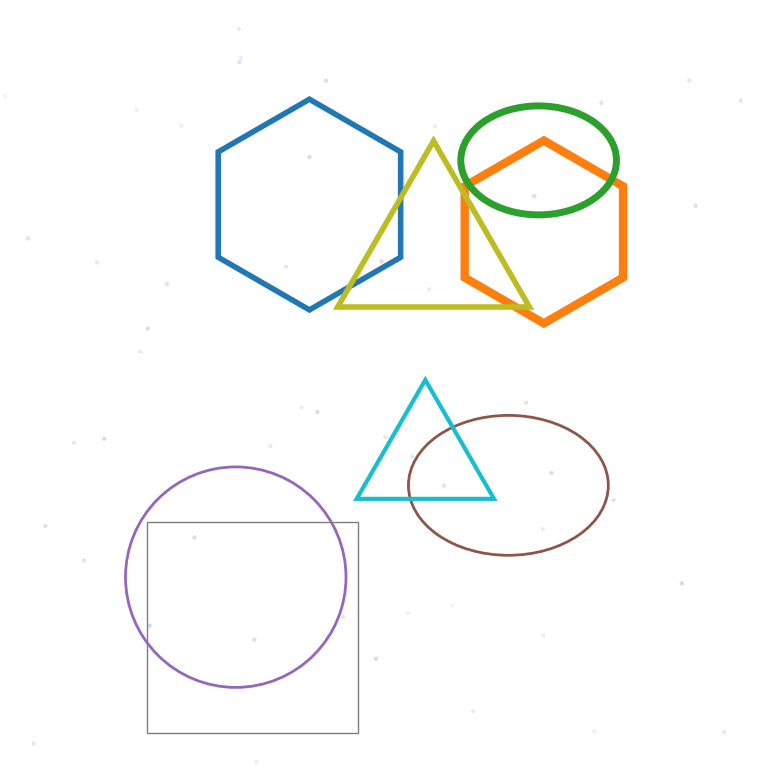[{"shape": "hexagon", "thickness": 2, "radius": 0.68, "center": [0.402, 0.734]}, {"shape": "hexagon", "thickness": 3, "radius": 0.59, "center": [0.706, 0.699]}, {"shape": "oval", "thickness": 2.5, "radius": 0.51, "center": [0.7, 0.792]}, {"shape": "circle", "thickness": 1, "radius": 0.72, "center": [0.306, 0.25]}, {"shape": "oval", "thickness": 1, "radius": 0.65, "center": [0.66, 0.37]}, {"shape": "square", "thickness": 0.5, "radius": 0.69, "center": [0.328, 0.185]}, {"shape": "triangle", "thickness": 2, "radius": 0.72, "center": [0.563, 0.673]}, {"shape": "triangle", "thickness": 1.5, "radius": 0.51, "center": [0.552, 0.404]}]